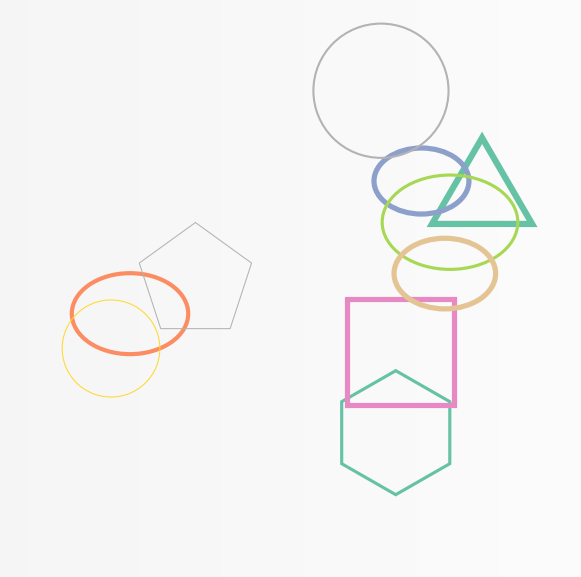[{"shape": "hexagon", "thickness": 1.5, "radius": 0.54, "center": [0.681, 0.25]}, {"shape": "triangle", "thickness": 3, "radius": 0.5, "center": [0.829, 0.661]}, {"shape": "oval", "thickness": 2, "radius": 0.5, "center": [0.224, 0.456]}, {"shape": "oval", "thickness": 2.5, "radius": 0.41, "center": [0.725, 0.686]}, {"shape": "square", "thickness": 2.5, "radius": 0.46, "center": [0.689, 0.389]}, {"shape": "oval", "thickness": 1.5, "radius": 0.58, "center": [0.774, 0.614]}, {"shape": "circle", "thickness": 0.5, "radius": 0.42, "center": [0.191, 0.396]}, {"shape": "oval", "thickness": 2.5, "radius": 0.44, "center": [0.765, 0.525]}, {"shape": "circle", "thickness": 1, "radius": 0.58, "center": [0.655, 0.842]}, {"shape": "pentagon", "thickness": 0.5, "radius": 0.51, "center": [0.336, 0.512]}]